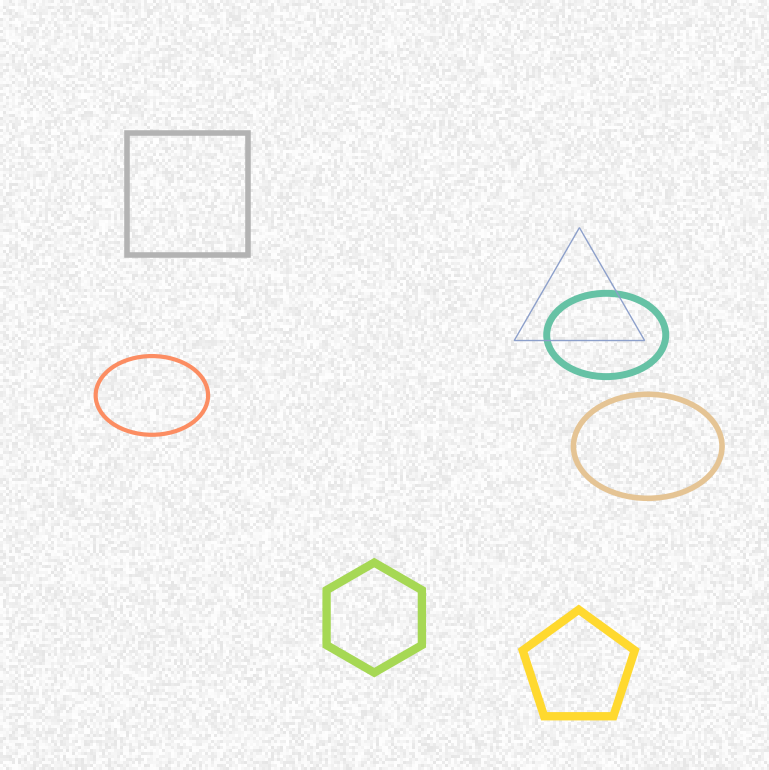[{"shape": "oval", "thickness": 2.5, "radius": 0.39, "center": [0.787, 0.565]}, {"shape": "oval", "thickness": 1.5, "radius": 0.37, "center": [0.197, 0.486]}, {"shape": "triangle", "thickness": 0.5, "radius": 0.49, "center": [0.752, 0.607]}, {"shape": "hexagon", "thickness": 3, "radius": 0.36, "center": [0.486, 0.198]}, {"shape": "pentagon", "thickness": 3, "radius": 0.38, "center": [0.752, 0.132]}, {"shape": "oval", "thickness": 2, "radius": 0.48, "center": [0.841, 0.42]}, {"shape": "square", "thickness": 2, "radius": 0.39, "center": [0.243, 0.748]}]